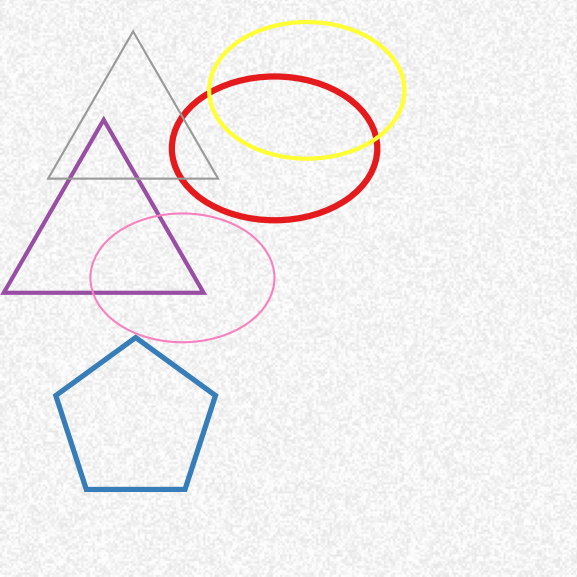[{"shape": "oval", "thickness": 3, "radius": 0.89, "center": [0.475, 0.742]}, {"shape": "pentagon", "thickness": 2.5, "radius": 0.73, "center": [0.235, 0.269]}, {"shape": "triangle", "thickness": 2, "radius": 1.0, "center": [0.18, 0.592]}, {"shape": "oval", "thickness": 2, "radius": 0.85, "center": [0.531, 0.843]}, {"shape": "oval", "thickness": 1, "radius": 0.8, "center": [0.316, 0.518]}, {"shape": "triangle", "thickness": 1, "radius": 0.85, "center": [0.23, 0.775]}]